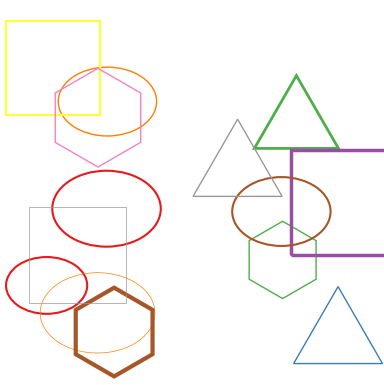[{"shape": "oval", "thickness": 1.5, "radius": 0.53, "center": [0.121, 0.259]}, {"shape": "oval", "thickness": 1.5, "radius": 0.7, "center": [0.277, 0.458]}, {"shape": "triangle", "thickness": 1, "radius": 0.67, "center": [0.878, 0.122]}, {"shape": "triangle", "thickness": 2, "radius": 0.63, "center": [0.77, 0.678]}, {"shape": "hexagon", "thickness": 1, "radius": 0.5, "center": [0.734, 0.325]}, {"shape": "square", "thickness": 2.5, "radius": 0.68, "center": [0.893, 0.474]}, {"shape": "oval", "thickness": 1, "radius": 0.64, "center": [0.279, 0.736]}, {"shape": "oval", "thickness": 0.5, "radius": 0.75, "center": [0.253, 0.187]}, {"shape": "square", "thickness": 1.5, "radius": 0.61, "center": [0.138, 0.825]}, {"shape": "oval", "thickness": 1.5, "radius": 0.64, "center": [0.731, 0.451]}, {"shape": "hexagon", "thickness": 3, "radius": 0.58, "center": [0.296, 0.138]}, {"shape": "hexagon", "thickness": 1, "radius": 0.64, "center": [0.254, 0.694]}, {"shape": "square", "thickness": 0.5, "radius": 0.63, "center": [0.201, 0.337]}, {"shape": "triangle", "thickness": 1, "radius": 0.67, "center": [0.617, 0.557]}]